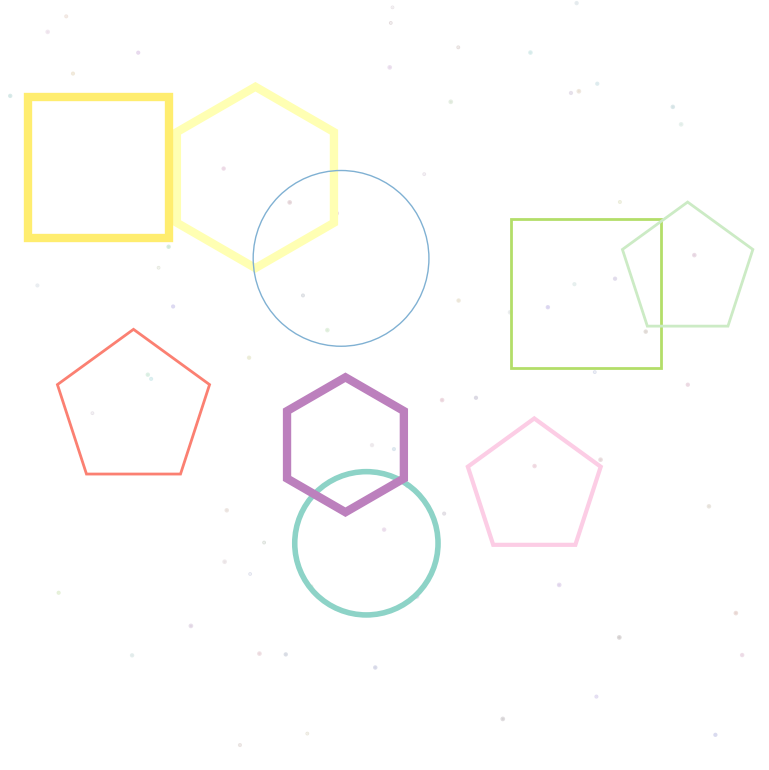[{"shape": "circle", "thickness": 2, "radius": 0.47, "center": [0.476, 0.294]}, {"shape": "hexagon", "thickness": 3, "radius": 0.59, "center": [0.332, 0.77]}, {"shape": "pentagon", "thickness": 1, "radius": 0.52, "center": [0.173, 0.468]}, {"shape": "circle", "thickness": 0.5, "radius": 0.57, "center": [0.443, 0.664]}, {"shape": "square", "thickness": 1, "radius": 0.49, "center": [0.761, 0.619]}, {"shape": "pentagon", "thickness": 1.5, "radius": 0.45, "center": [0.694, 0.366]}, {"shape": "hexagon", "thickness": 3, "radius": 0.44, "center": [0.449, 0.422]}, {"shape": "pentagon", "thickness": 1, "radius": 0.45, "center": [0.893, 0.649]}, {"shape": "square", "thickness": 3, "radius": 0.46, "center": [0.128, 0.782]}]